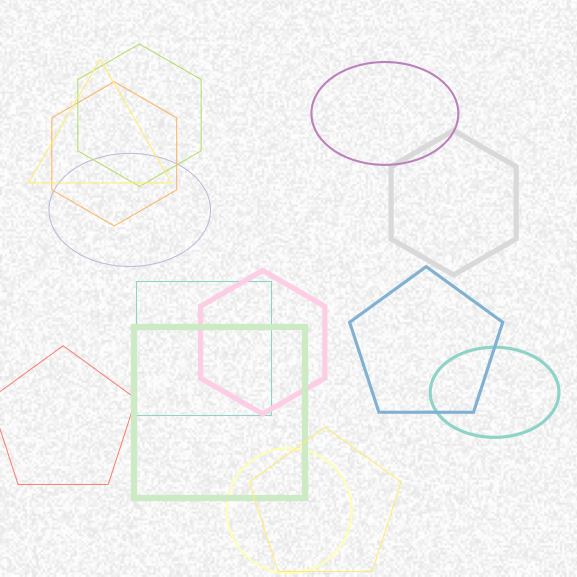[{"shape": "oval", "thickness": 1.5, "radius": 0.56, "center": [0.856, 0.32]}, {"shape": "square", "thickness": 0.5, "radius": 0.58, "center": [0.353, 0.397]}, {"shape": "circle", "thickness": 1, "radius": 0.54, "center": [0.501, 0.115]}, {"shape": "oval", "thickness": 0.5, "radius": 0.7, "center": [0.225, 0.636]}, {"shape": "pentagon", "thickness": 0.5, "radius": 0.66, "center": [0.109, 0.268]}, {"shape": "pentagon", "thickness": 1.5, "radius": 0.7, "center": [0.738, 0.398]}, {"shape": "hexagon", "thickness": 0.5, "radius": 0.62, "center": [0.198, 0.733]}, {"shape": "hexagon", "thickness": 0.5, "radius": 0.62, "center": [0.242, 0.8]}, {"shape": "hexagon", "thickness": 2.5, "radius": 0.62, "center": [0.455, 0.406]}, {"shape": "hexagon", "thickness": 2.5, "radius": 0.63, "center": [0.785, 0.648]}, {"shape": "oval", "thickness": 1, "radius": 0.64, "center": [0.666, 0.803]}, {"shape": "square", "thickness": 3, "radius": 0.74, "center": [0.381, 0.286]}, {"shape": "pentagon", "thickness": 0.5, "radius": 0.69, "center": [0.563, 0.121]}, {"shape": "triangle", "thickness": 0.5, "radius": 0.71, "center": [0.173, 0.754]}]